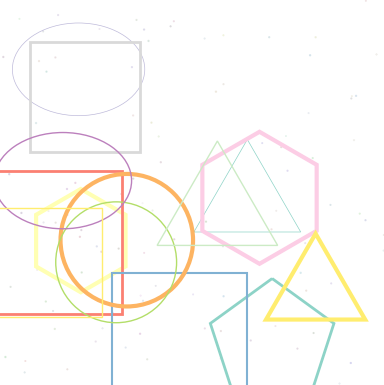[{"shape": "triangle", "thickness": 0.5, "radius": 0.8, "center": [0.642, 0.478]}, {"shape": "pentagon", "thickness": 2, "radius": 0.84, "center": [0.707, 0.108]}, {"shape": "hexagon", "thickness": 3, "radius": 0.67, "center": [0.21, 0.375]}, {"shape": "oval", "thickness": 0.5, "radius": 0.86, "center": [0.204, 0.82]}, {"shape": "square", "thickness": 2, "radius": 0.93, "center": [0.132, 0.37]}, {"shape": "square", "thickness": 1.5, "radius": 0.88, "center": [0.465, 0.116]}, {"shape": "circle", "thickness": 3, "radius": 0.86, "center": [0.329, 0.376]}, {"shape": "circle", "thickness": 1, "radius": 0.78, "center": [0.302, 0.319]}, {"shape": "hexagon", "thickness": 3, "radius": 0.86, "center": [0.674, 0.486]}, {"shape": "square", "thickness": 2, "radius": 0.72, "center": [0.222, 0.747]}, {"shape": "oval", "thickness": 1, "radius": 0.89, "center": [0.163, 0.531]}, {"shape": "triangle", "thickness": 1, "radius": 0.9, "center": [0.565, 0.453]}, {"shape": "square", "thickness": 1, "radius": 0.7, "center": [0.125, 0.318]}, {"shape": "triangle", "thickness": 3, "radius": 0.74, "center": [0.82, 0.244]}]